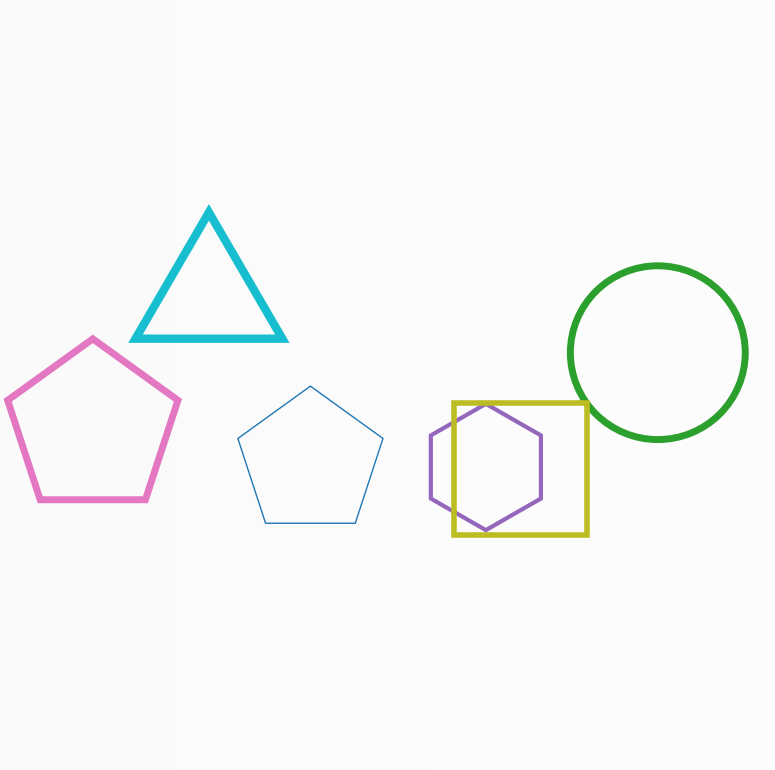[{"shape": "pentagon", "thickness": 0.5, "radius": 0.49, "center": [0.401, 0.4]}, {"shape": "circle", "thickness": 2.5, "radius": 0.56, "center": [0.849, 0.542]}, {"shape": "hexagon", "thickness": 1.5, "radius": 0.41, "center": [0.627, 0.394]}, {"shape": "pentagon", "thickness": 2.5, "radius": 0.58, "center": [0.12, 0.444]}, {"shape": "square", "thickness": 2, "radius": 0.43, "center": [0.672, 0.391]}, {"shape": "triangle", "thickness": 3, "radius": 0.55, "center": [0.27, 0.615]}]